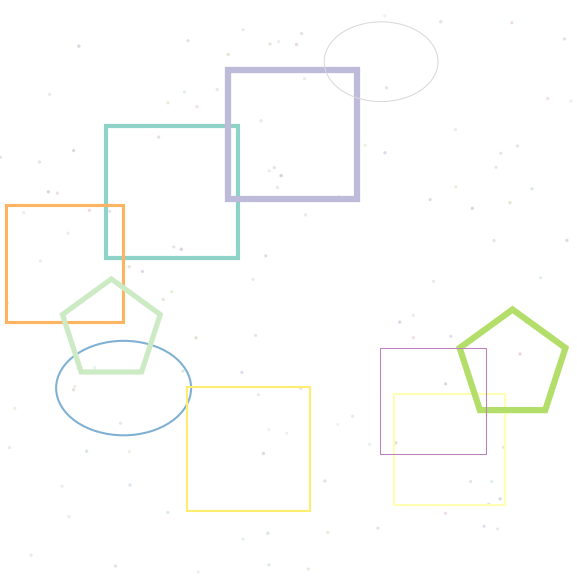[{"shape": "square", "thickness": 2, "radius": 0.57, "center": [0.297, 0.667]}, {"shape": "square", "thickness": 1, "radius": 0.48, "center": [0.778, 0.221]}, {"shape": "square", "thickness": 3, "radius": 0.56, "center": [0.507, 0.767]}, {"shape": "oval", "thickness": 1, "radius": 0.58, "center": [0.214, 0.327]}, {"shape": "square", "thickness": 1.5, "radius": 0.51, "center": [0.112, 0.543]}, {"shape": "pentagon", "thickness": 3, "radius": 0.48, "center": [0.888, 0.367]}, {"shape": "oval", "thickness": 0.5, "radius": 0.49, "center": [0.66, 0.892]}, {"shape": "square", "thickness": 0.5, "radius": 0.46, "center": [0.749, 0.304]}, {"shape": "pentagon", "thickness": 2.5, "radius": 0.45, "center": [0.193, 0.427]}, {"shape": "square", "thickness": 1, "radius": 0.54, "center": [0.43, 0.222]}]